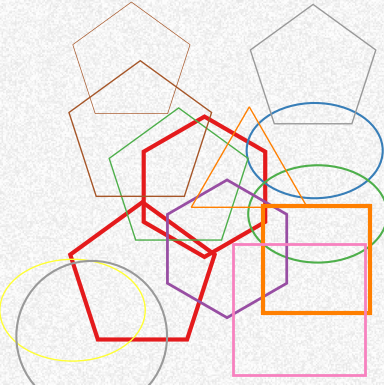[{"shape": "pentagon", "thickness": 3, "radius": 0.99, "center": [0.37, 0.278]}, {"shape": "hexagon", "thickness": 3, "radius": 0.91, "center": [0.531, 0.515]}, {"shape": "oval", "thickness": 1.5, "radius": 0.88, "center": [0.817, 0.609]}, {"shape": "pentagon", "thickness": 1, "radius": 0.95, "center": [0.464, 0.53]}, {"shape": "oval", "thickness": 1.5, "radius": 0.9, "center": [0.825, 0.444]}, {"shape": "hexagon", "thickness": 2, "radius": 0.89, "center": [0.59, 0.354]}, {"shape": "triangle", "thickness": 1, "radius": 0.87, "center": [0.647, 0.549]}, {"shape": "square", "thickness": 3, "radius": 0.69, "center": [0.821, 0.327]}, {"shape": "oval", "thickness": 1, "radius": 0.94, "center": [0.188, 0.194]}, {"shape": "pentagon", "thickness": 1, "radius": 0.97, "center": [0.364, 0.648]}, {"shape": "pentagon", "thickness": 0.5, "radius": 0.8, "center": [0.341, 0.835]}, {"shape": "square", "thickness": 2, "radius": 0.85, "center": [0.776, 0.196]}, {"shape": "circle", "thickness": 1.5, "radius": 0.98, "center": [0.238, 0.127]}, {"shape": "pentagon", "thickness": 1, "radius": 0.86, "center": [0.813, 0.817]}]